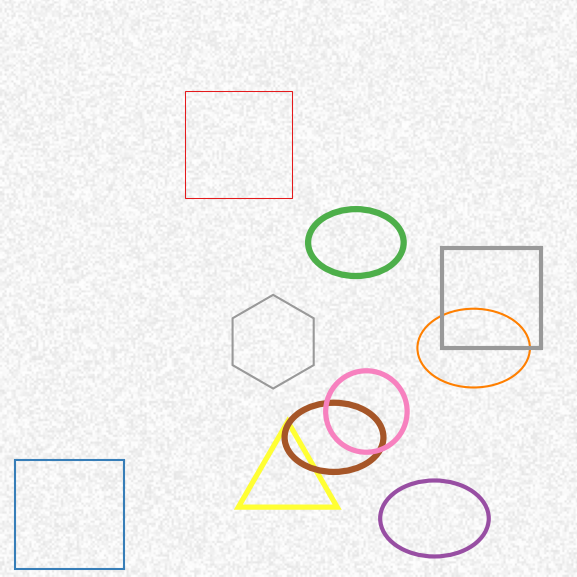[{"shape": "square", "thickness": 0.5, "radius": 0.46, "center": [0.413, 0.749]}, {"shape": "square", "thickness": 1, "radius": 0.47, "center": [0.12, 0.108]}, {"shape": "oval", "thickness": 3, "radius": 0.41, "center": [0.616, 0.579]}, {"shape": "oval", "thickness": 2, "radius": 0.47, "center": [0.752, 0.101]}, {"shape": "oval", "thickness": 1, "radius": 0.49, "center": [0.82, 0.396]}, {"shape": "triangle", "thickness": 2.5, "radius": 0.49, "center": [0.498, 0.17]}, {"shape": "oval", "thickness": 3, "radius": 0.43, "center": [0.578, 0.242]}, {"shape": "circle", "thickness": 2.5, "radius": 0.35, "center": [0.634, 0.287]}, {"shape": "square", "thickness": 2, "radius": 0.43, "center": [0.851, 0.483]}, {"shape": "hexagon", "thickness": 1, "radius": 0.41, "center": [0.473, 0.407]}]